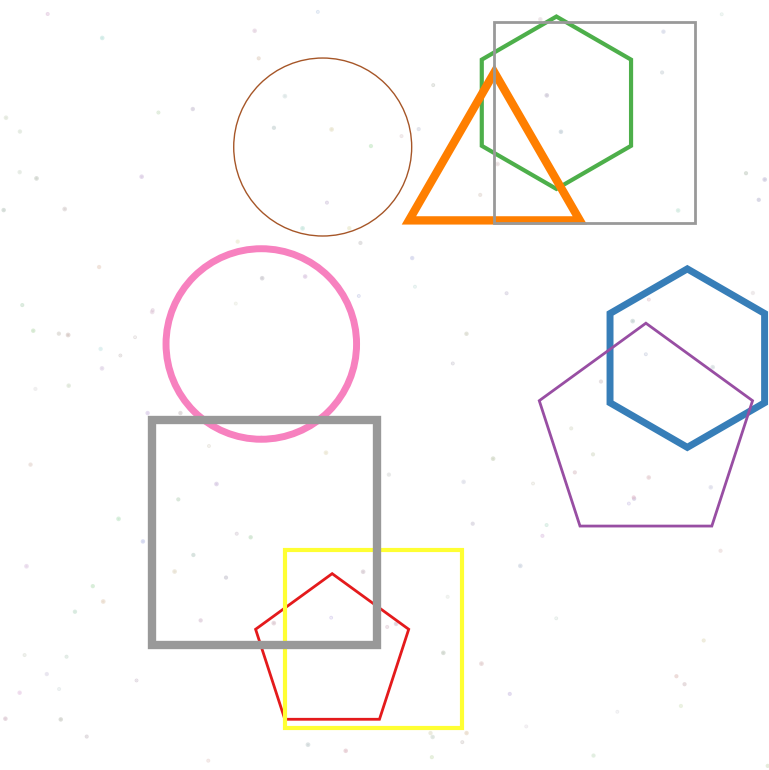[{"shape": "pentagon", "thickness": 1, "radius": 0.52, "center": [0.431, 0.15]}, {"shape": "hexagon", "thickness": 2.5, "radius": 0.58, "center": [0.893, 0.535]}, {"shape": "hexagon", "thickness": 1.5, "radius": 0.56, "center": [0.723, 0.867]}, {"shape": "pentagon", "thickness": 1, "radius": 0.73, "center": [0.839, 0.435]}, {"shape": "triangle", "thickness": 3, "radius": 0.64, "center": [0.642, 0.778]}, {"shape": "square", "thickness": 1.5, "radius": 0.58, "center": [0.485, 0.17]}, {"shape": "circle", "thickness": 0.5, "radius": 0.58, "center": [0.419, 0.809]}, {"shape": "circle", "thickness": 2.5, "radius": 0.62, "center": [0.339, 0.553]}, {"shape": "square", "thickness": 1, "radius": 0.65, "center": [0.772, 0.841]}, {"shape": "square", "thickness": 3, "radius": 0.73, "center": [0.343, 0.308]}]